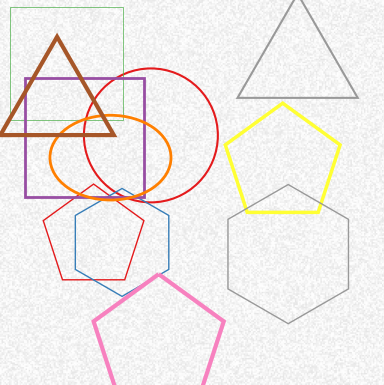[{"shape": "circle", "thickness": 1.5, "radius": 0.87, "center": [0.392, 0.648]}, {"shape": "pentagon", "thickness": 1, "radius": 0.69, "center": [0.243, 0.384]}, {"shape": "hexagon", "thickness": 1, "radius": 0.7, "center": [0.317, 0.37]}, {"shape": "square", "thickness": 0.5, "radius": 0.74, "center": [0.173, 0.835]}, {"shape": "square", "thickness": 2, "radius": 0.77, "center": [0.221, 0.642]}, {"shape": "oval", "thickness": 2, "radius": 0.79, "center": [0.287, 0.591]}, {"shape": "pentagon", "thickness": 2.5, "radius": 0.78, "center": [0.734, 0.575]}, {"shape": "triangle", "thickness": 3, "radius": 0.85, "center": [0.148, 0.734]}, {"shape": "pentagon", "thickness": 3, "radius": 0.89, "center": [0.412, 0.11]}, {"shape": "hexagon", "thickness": 1, "radius": 0.9, "center": [0.749, 0.34]}, {"shape": "triangle", "thickness": 1.5, "radius": 0.9, "center": [0.773, 0.836]}]